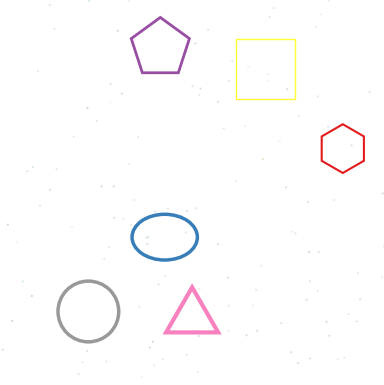[{"shape": "hexagon", "thickness": 1.5, "radius": 0.32, "center": [0.89, 0.614]}, {"shape": "oval", "thickness": 2.5, "radius": 0.42, "center": [0.428, 0.384]}, {"shape": "pentagon", "thickness": 2, "radius": 0.4, "center": [0.416, 0.875]}, {"shape": "square", "thickness": 1, "radius": 0.39, "center": [0.689, 0.821]}, {"shape": "triangle", "thickness": 3, "radius": 0.39, "center": [0.499, 0.176]}, {"shape": "circle", "thickness": 2.5, "radius": 0.39, "center": [0.23, 0.191]}]